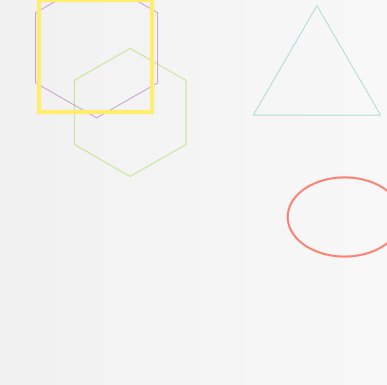[{"shape": "triangle", "thickness": 0.5, "radius": 0.95, "center": [0.818, 0.796]}, {"shape": "oval", "thickness": 1.5, "radius": 0.73, "center": [0.889, 0.436]}, {"shape": "hexagon", "thickness": 0.5, "radius": 0.83, "center": [0.336, 0.708]}, {"shape": "hexagon", "thickness": 0.5, "radius": 0.91, "center": [0.249, 0.876]}, {"shape": "square", "thickness": 3, "radius": 0.73, "center": [0.247, 0.855]}]